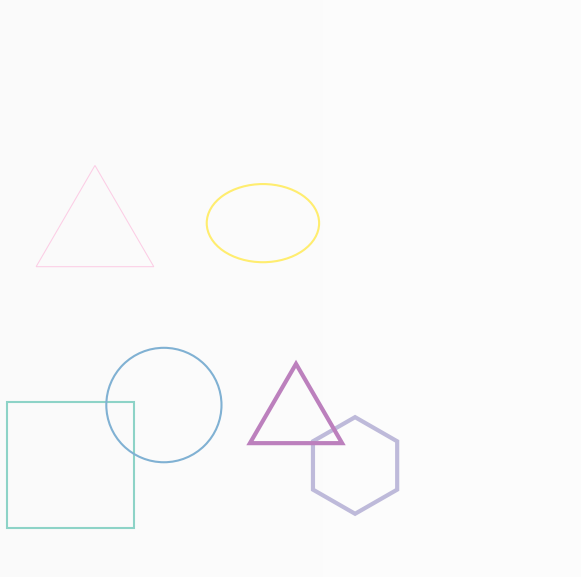[{"shape": "square", "thickness": 1, "radius": 0.54, "center": [0.121, 0.194]}, {"shape": "hexagon", "thickness": 2, "radius": 0.42, "center": [0.611, 0.193]}, {"shape": "circle", "thickness": 1, "radius": 0.5, "center": [0.282, 0.298]}, {"shape": "triangle", "thickness": 0.5, "radius": 0.58, "center": [0.163, 0.596]}, {"shape": "triangle", "thickness": 2, "radius": 0.46, "center": [0.509, 0.278]}, {"shape": "oval", "thickness": 1, "radius": 0.48, "center": [0.452, 0.613]}]